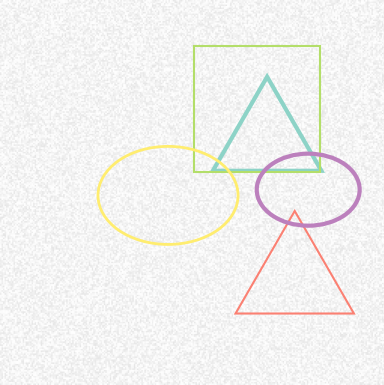[{"shape": "triangle", "thickness": 3, "radius": 0.81, "center": [0.694, 0.638]}, {"shape": "triangle", "thickness": 1.5, "radius": 0.89, "center": [0.766, 0.274]}, {"shape": "square", "thickness": 1.5, "radius": 0.82, "center": [0.668, 0.717]}, {"shape": "oval", "thickness": 3, "radius": 0.67, "center": [0.801, 0.507]}, {"shape": "oval", "thickness": 2, "radius": 0.91, "center": [0.436, 0.492]}]